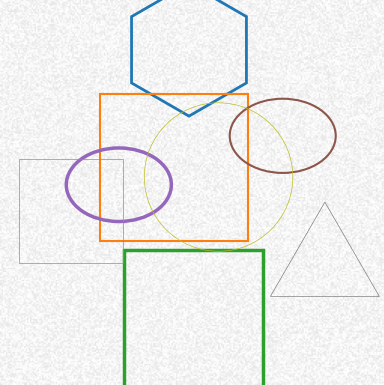[{"shape": "hexagon", "thickness": 2, "radius": 0.86, "center": [0.491, 0.871]}, {"shape": "square", "thickness": 1.5, "radius": 0.96, "center": [0.452, 0.565]}, {"shape": "square", "thickness": 2.5, "radius": 0.9, "center": [0.502, 0.169]}, {"shape": "oval", "thickness": 2.5, "radius": 0.68, "center": [0.309, 0.52]}, {"shape": "oval", "thickness": 1.5, "radius": 0.69, "center": [0.734, 0.647]}, {"shape": "triangle", "thickness": 0.5, "radius": 0.82, "center": [0.844, 0.312]}, {"shape": "circle", "thickness": 0.5, "radius": 0.96, "center": [0.568, 0.54]}, {"shape": "square", "thickness": 0.5, "radius": 0.68, "center": [0.184, 0.452]}]